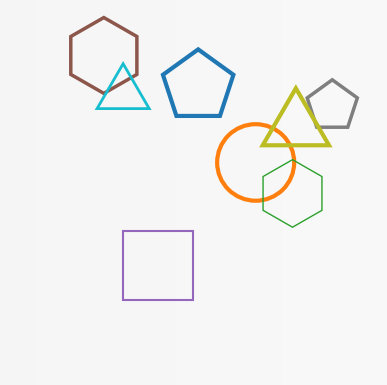[{"shape": "pentagon", "thickness": 3, "radius": 0.48, "center": [0.511, 0.776]}, {"shape": "circle", "thickness": 3, "radius": 0.5, "center": [0.66, 0.578]}, {"shape": "hexagon", "thickness": 1, "radius": 0.44, "center": [0.755, 0.498]}, {"shape": "square", "thickness": 1.5, "radius": 0.45, "center": [0.408, 0.31]}, {"shape": "hexagon", "thickness": 2.5, "radius": 0.49, "center": [0.268, 0.856]}, {"shape": "pentagon", "thickness": 2.5, "radius": 0.34, "center": [0.857, 0.725]}, {"shape": "triangle", "thickness": 3, "radius": 0.49, "center": [0.764, 0.672]}, {"shape": "triangle", "thickness": 2, "radius": 0.39, "center": [0.318, 0.757]}]